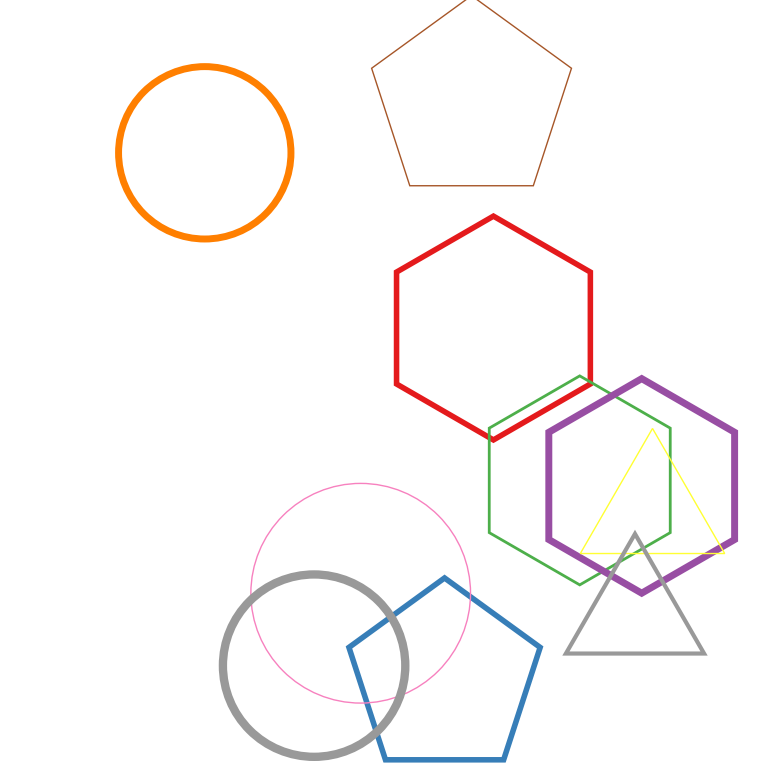[{"shape": "hexagon", "thickness": 2, "radius": 0.73, "center": [0.641, 0.574]}, {"shape": "pentagon", "thickness": 2, "radius": 0.65, "center": [0.577, 0.119]}, {"shape": "hexagon", "thickness": 1, "radius": 0.68, "center": [0.753, 0.376]}, {"shape": "hexagon", "thickness": 2.5, "radius": 0.7, "center": [0.833, 0.369]}, {"shape": "circle", "thickness": 2.5, "radius": 0.56, "center": [0.266, 0.802]}, {"shape": "triangle", "thickness": 0.5, "radius": 0.54, "center": [0.847, 0.335]}, {"shape": "pentagon", "thickness": 0.5, "radius": 0.68, "center": [0.612, 0.869]}, {"shape": "circle", "thickness": 0.5, "radius": 0.71, "center": [0.468, 0.23]}, {"shape": "triangle", "thickness": 1.5, "radius": 0.52, "center": [0.825, 0.203]}, {"shape": "circle", "thickness": 3, "radius": 0.59, "center": [0.408, 0.136]}]